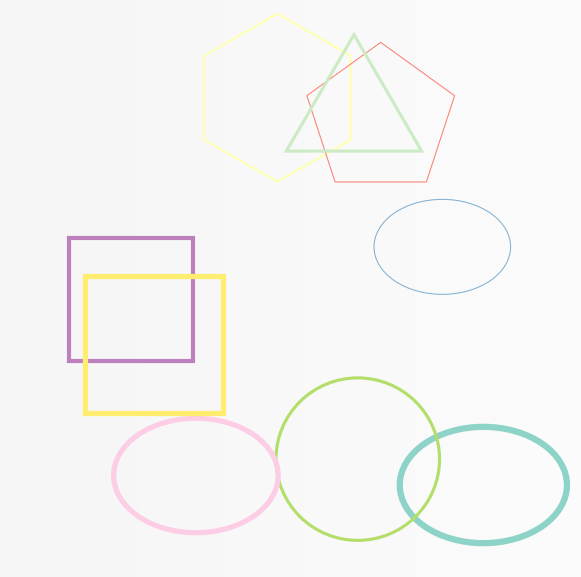[{"shape": "oval", "thickness": 3, "radius": 0.72, "center": [0.832, 0.159]}, {"shape": "hexagon", "thickness": 1, "radius": 0.73, "center": [0.477, 0.83]}, {"shape": "pentagon", "thickness": 0.5, "radius": 0.67, "center": [0.655, 0.792]}, {"shape": "oval", "thickness": 0.5, "radius": 0.59, "center": [0.761, 0.572]}, {"shape": "circle", "thickness": 1.5, "radius": 0.7, "center": [0.615, 0.204]}, {"shape": "oval", "thickness": 2.5, "radius": 0.71, "center": [0.337, 0.176]}, {"shape": "square", "thickness": 2, "radius": 0.54, "center": [0.225, 0.481]}, {"shape": "triangle", "thickness": 1.5, "radius": 0.67, "center": [0.609, 0.805]}, {"shape": "square", "thickness": 2.5, "radius": 0.59, "center": [0.265, 0.403]}]